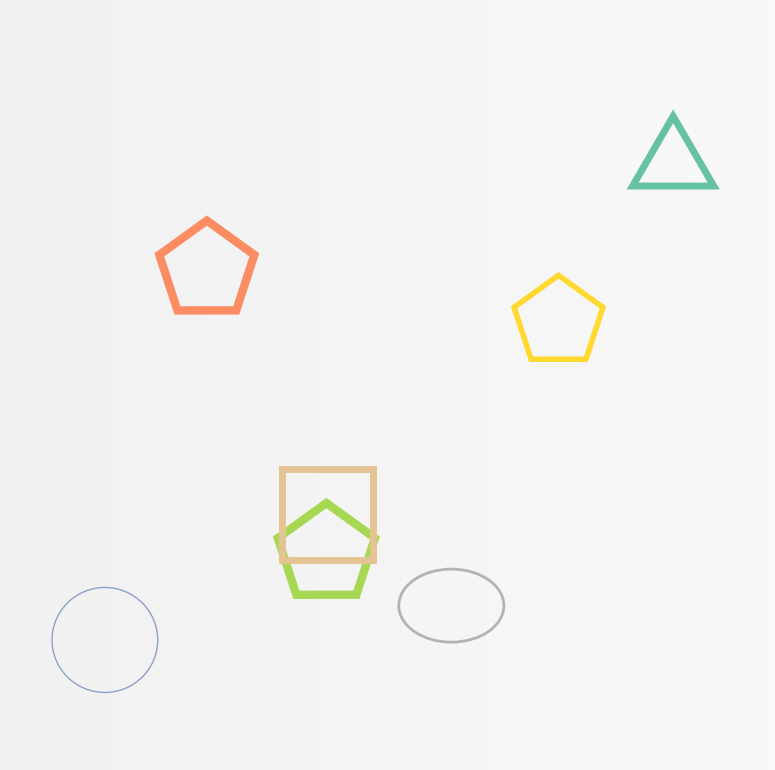[{"shape": "triangle", "thickness": 2.5, "radius": 0.3, "center": [0.869, 0.789]}, {"shape": "pentagon", "thickness": 3, "radius": 0.32, "center": [0.267, 0.649]}, {"shape": "circle", "thickness": 0.5, "radius": 0.34, "center": [0.135, 0.169]}, {"shape": "pentagon", "thickness": 3, "radius": 0.33, "center": [0.421, 0.281]}, {"shape": "pentagon", "thickness": 2, "radius": 0.3, "center": [0.721, 0.582]}, {"shape": "square", "thickness": 2.5, "radius": 0.3, "center": [0.423, 0.331]}, {"shape": "oval", "thickness": 1, "radius": 0.34, "center": [0.582, 0.213]}]